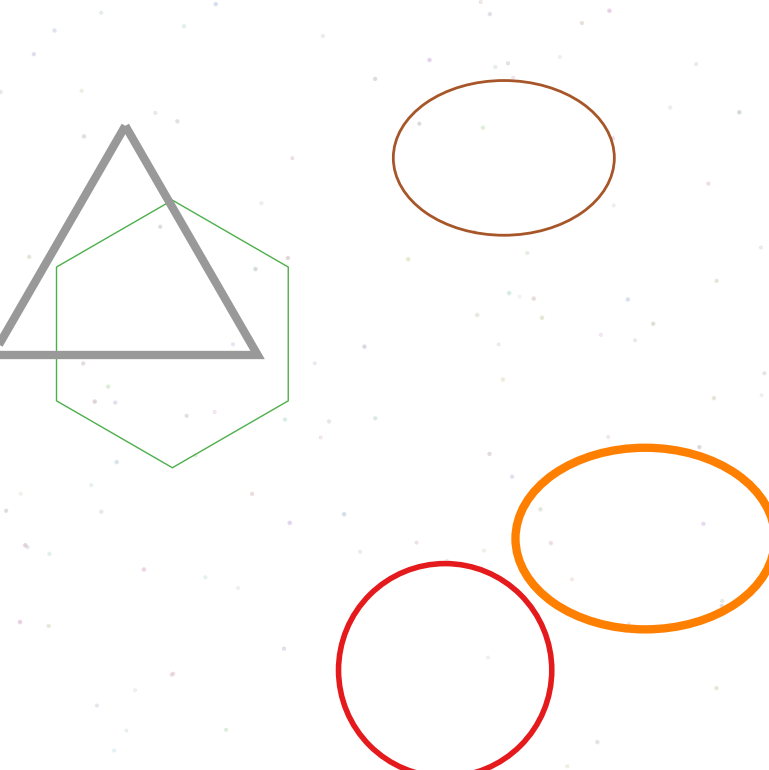[{"shape": "circle", "thickness": 2, "radius": 0.69, "center": [0.578, 0.13]}, {"shape": "hexagon", "thickness": 0.5, "radius": 0.87, "center": [0.224, 0.566]}, {"shape": "oval", "thickness": 3, "radius": 0.84, "center": [0.838, 0.301]}, {"shape": "oval", "thickness": 1, "radius": 0.72, "center": [0.654, 0.795]}, {"shape": "triangle", "thickness": 3, "radius": 0.99, "center": [0.163, 0.638]}]